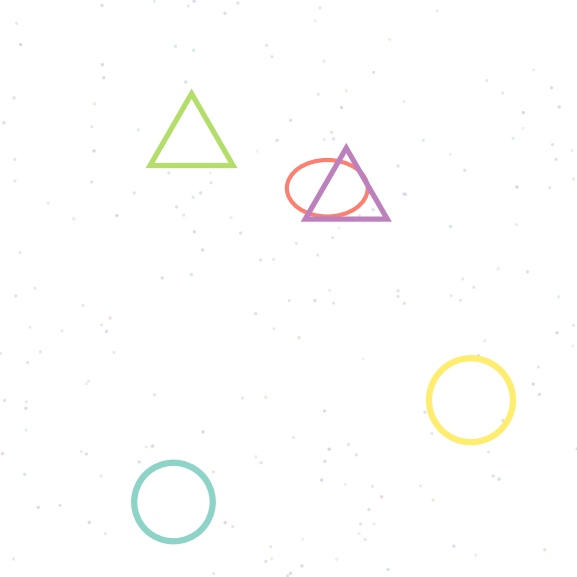[{"shape": "circle", "thickness": 3, "radius": 0.34, "center": [0.3, 0.13]}, {"shape": "oval", "thickness": 2, "radius": 0.35, "center": [0.567, 0.673]}, {"shape": "triangle", "thickness": 2.5, "radius": 0.42, "center": [0.332, 0.754]}, {"shape": "triangle", "thickness": 2.5, "radius": 0.41, "center": [0.6, 0.661]}, {"shape": "circle", "thickness": 3, "radius": 0.36, "center": [0.816, 0.306]}]